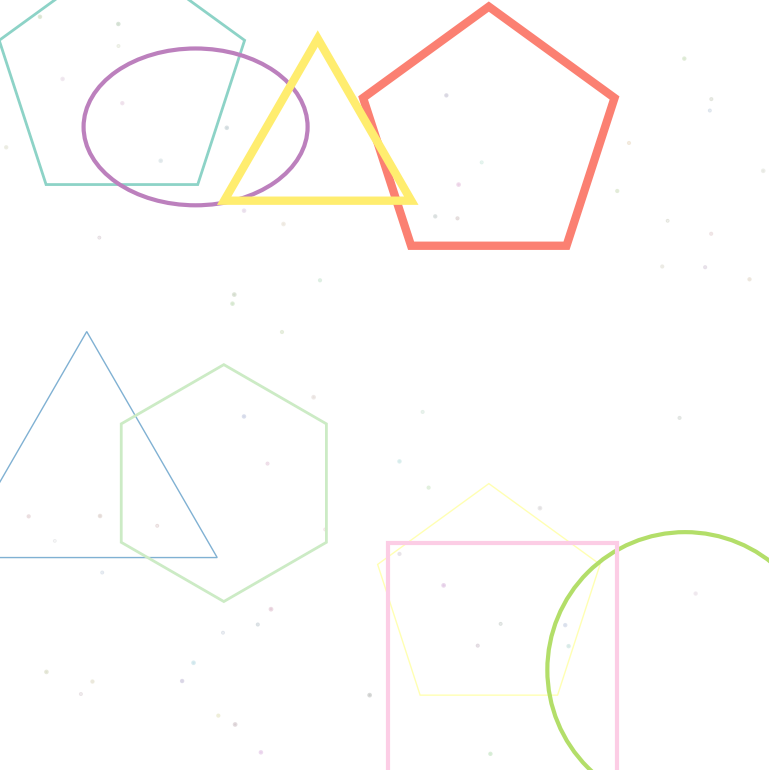[{"shape": "pentagon", "thickness": 1, "radius": 0.84, "center": [0.158, 0.896]}, {"shape": "pentagon", "thickness": 0.5, "radius": 0.76, "center": [0.635, 0.22]}, {"shape": "pentagon", "thickness": 3, "radius": 0.86, "center": [0.635, 0.82]}, {"shape": "triangle", "thickness": 0.5, "radius": 0.98, "center": [0.113, 0.374]}, {"shape": "circle", "thickness": 1.5, "radius": 0.89, "center": [0.89, 0.13]}, {"shape": "square", "thickness": 1.5, "radius": 0.74, "center": [0.652, 0.147]}, {"shape": "oval", "thickness": 1.5, "radius": 0.73, "center": [0.254, 0.835]}, {"shape": "hexagon", "thickness": 1, "radius": 0.77, "center": [0.291, 0.373]}, {"shape": "triangle", "thickness": 3, "radius": 0.7, "center": [0.413, 0.81]}]